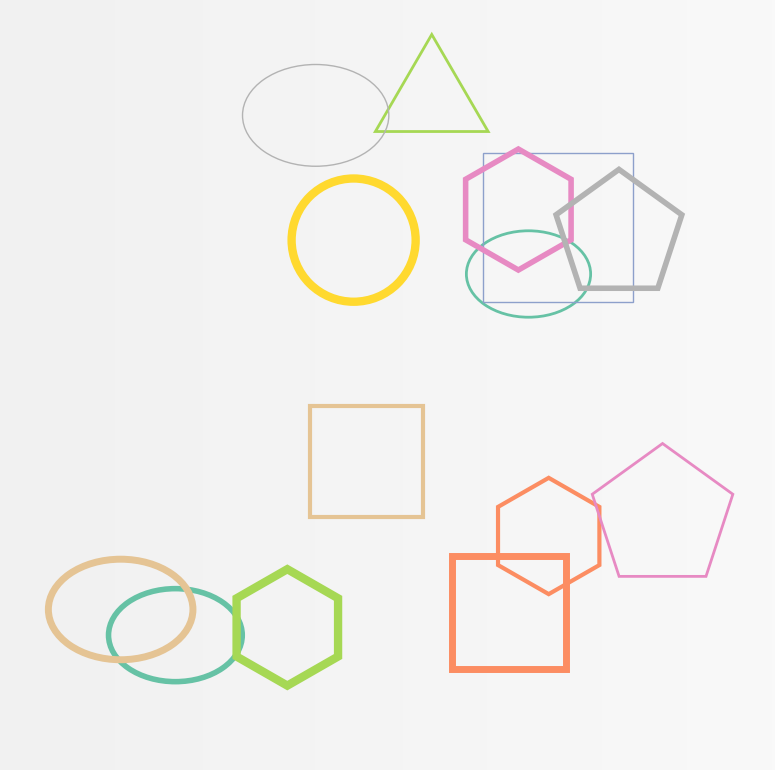[{"shape": "oval", "thickness": 2, "radius": 0.43, "center": [0.226, 0.175]}, {"shape": "oval", "thickness": 1, "radius": 0.4, "center": [0.682, 0.644]}, {"shape": "square", "thickness": 2.5, "radius": 0.37, "center": [0.656, 0.205]}, {"shape": "hexagon", "thickness": 1.5, "radius": 0.38, "center": [0.708, 0.304]}, {"shape": "square", "thickness": 0.5, "radius": 0.49, "center": [0.72, 0.705]}, {"shape": "hexagon", "thickness": 2, "radius": 0.39, "center": [0.669, 0.728]}, {"shape": "pentagon", "thickness": 1, "radius": 0.48, "center": [0.855, 0.329]}, {"shape": "triangle", "thickness": 1, "radius": 0.42, "center": [0.557, 0.871]}, {"shape": "hexagon", "thickness": 3, "radius": 0.38, "center": [0.371, 0.185]}, {"shape": "circle", "thickness": 3, "radius": 0.4, "center": [0.456, 0.688]}, {"shape": "square", "thickness": 1.5, "radius": 0.36, "center": [0.473, 0.401]}, {"shape": "oval", "thickness": 2.5, "radius": 0.47, "center": [0.156, 0.208]}, {"shape": "oval", "thickness": 0.5, "radius": 0.47, "center": [0.407, 0.85]}, {"shape": "pentagon", "thickness": 2, "radius": 0.43, "center": [0.799, 0.695]}]